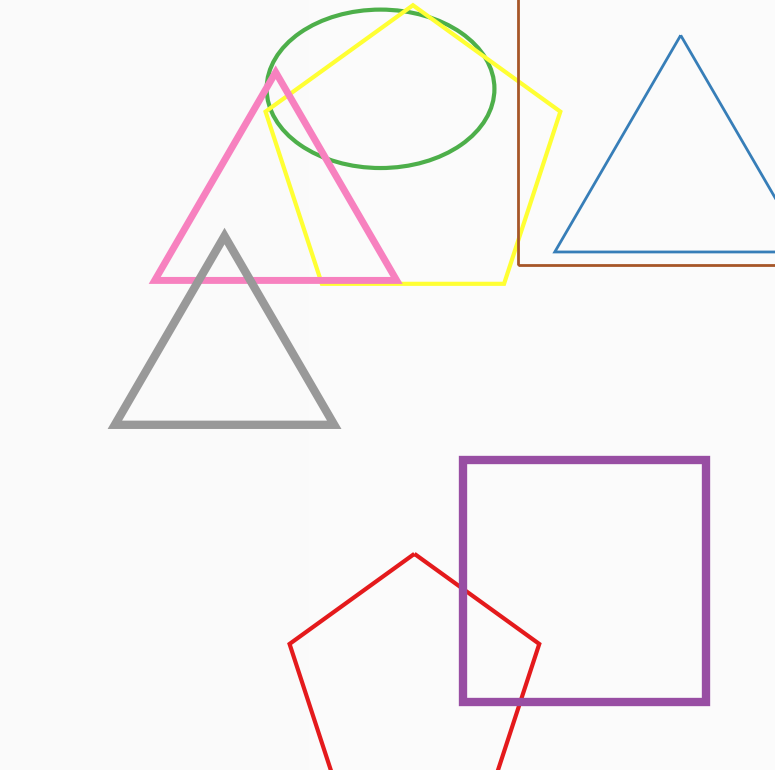[{"shape": "pentagon", "thickness": 1.5, "radius": 0.85, "center": [0.535, 0.111]}, {"shape": "triangle", "thickness": 1, "radius": 0.94, "center": [0.878, 0.767]}, {"shape": "oval", "thickness": 1.5, "radius": 0.73, "center": [0.491, 0.885]}, {"shape": "square", "thickness": 3, "radius": 0.79, "center": [0.754, 0.245]}, {"shape": "pentagon", "thickness": 1.5, "radius": 1.0, "center": [0.533, 0.793]}, {"shape": "square", "thickness": 1, "radius": 0.99, "center": [0.865, 0.853]}, {"shape": "triangle", "thickness": 2.5, "radius": 0.9, "center": [0.356, 0.726]}, {"shape": "triangle", "thickness": 3, "radius": 0.82, "center": [0.29, 0.53]}]